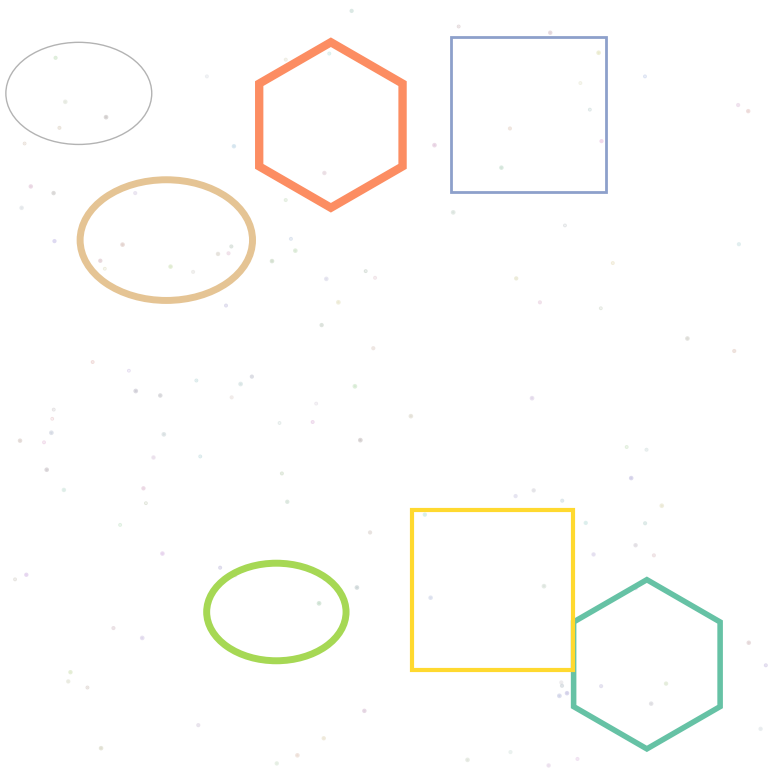[{"shape": "hexagon", "thickness": 2, "radius": 0.55, "center": [0.84, 0.137]}, {"shape": "hexagon", "thickness": 3, "radius": 0.54, "center": [0.43, 0.838]}, {"shape": "square", "thickness": 1, "radius": 0.5, "center": [0.686, 0.851]}, {"shape": "oval", "thickness": 2.5, "radius": 0.45, "center": [0.359, 0.205]}, {"shape": "square", "thickness": 1.5, "radius": 0.52, "center": [0.639, 0.234]}, {"shape": "oval", "thickness": 2.5, "radius": 0.56, "center": [0.216, 0.688]}, {"shape": "oval", "thickness": 0.5, "radius": 0.47, "center": [0.102, 0.879]}]